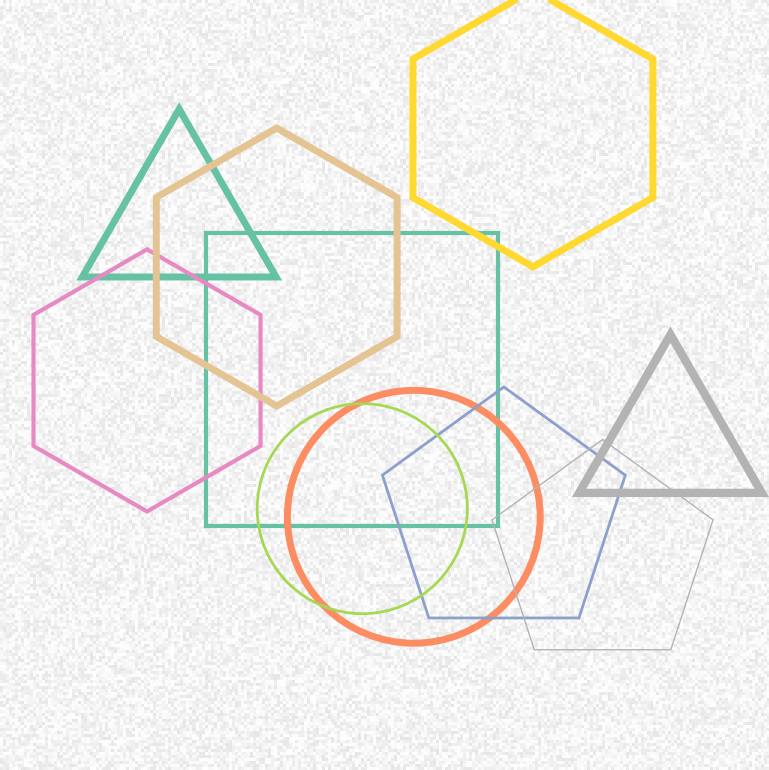[{"shape": "square", "thickness": 1.5, "radius": 0.95, "center": [0.458, 0.507]}, {"shape": "triangle", "thickness": 2.5, "radius": 0.73, "center": [0.233, 0.713]}, {"shape": "circle", "thickness": 2.5, "radius": 0.82, "center": [0.537, 0.329]}, {"shape": "pentagon", "thickness": 1, "radius": 0.83, "center": [0.654, 0.332]}, {"shape": "hexagon", "thickness": 1.5, "radius": 0.85, "center": [0.191, 0.506]}, {"shape": "circle", "thickness": 1, "radius": 0.68, "center": [0.47, 0.339]}, {"shape": "hexagon", "thickness": 2.5, "radius": 0.9, "center": [0.692, 0.833]}, {"shape": "hexagon", "thickness": 2.5, "radius": 0.9, "center": [0.359, 0.653]}, {"shape": "pentagon", "thickness": 0.5, "radius": 0.75, "center": [0.783, 0.278]}, {"shape": "triangle", "thickness": 3, "radius": 0.69, "center": [0.871, 0.428]}]